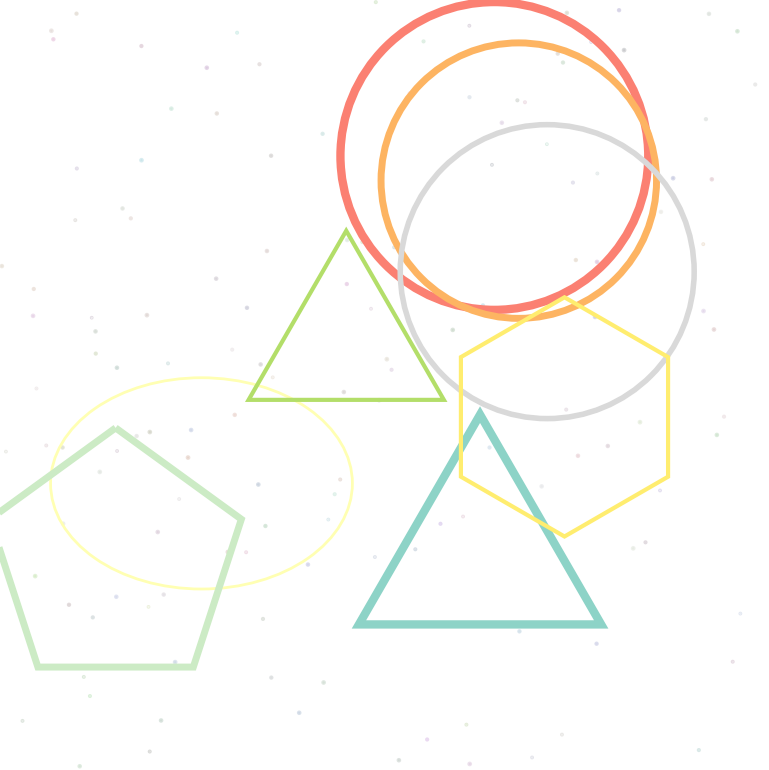[{"shape": "triangle", "thickness": 3, "radius": 0.91, "center": [0.623, 0.28]}, {"shape": "oval", "thickness": 1, "radius": 0.98, "center": [0.262, 0.372]}, {"shape": "circle", "thickness": 3, "radius": 1.0, "center": [0.642, 0.797]}, {"shape": "circle", "thickness": 2.5, "radius": 0.89, "center": [0.674, 0.765]}, {"shape": "triangle", "thickness": 1.5, "radius": 0.73, "center": [0.45, 0.554]}, {"shape": "circle", "thickness": 2, "radius": 0.95, "center": [0.711, 0.647]}, {"shape": "pentagon", "thickness": 2.5, "radius": 0.86, "center": [0.15, 0.273]}, {"shape": "hexagon", "thickness": 1.5, "radius": 0.78, "center": [0.733, 0.459]}]